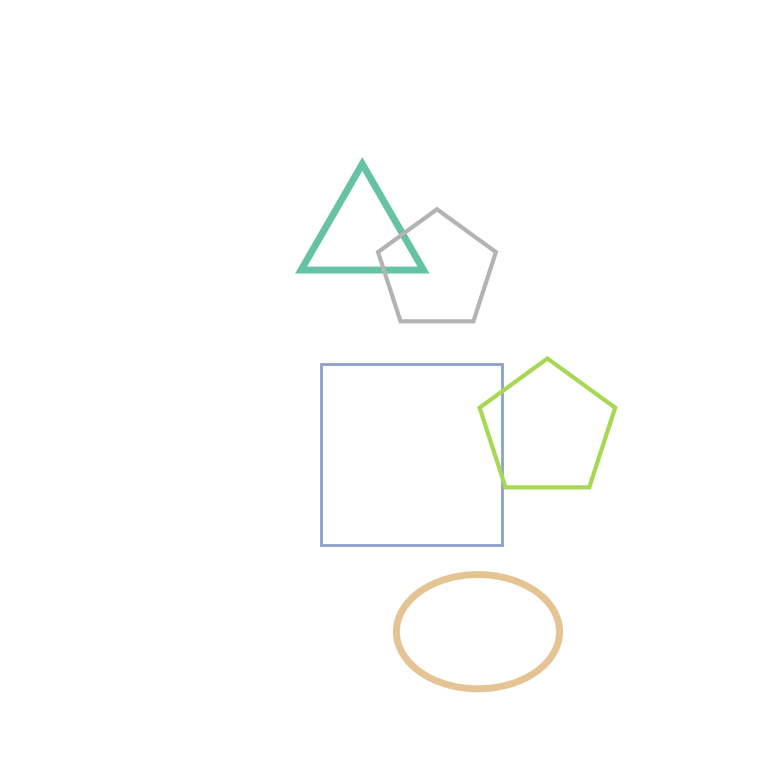[{"shape": "triangle", "thickness": 2.5, "radius": 0.46, "center": [0.471, 0.695]}, {"shape": "square", "thickness": 1, "radius": 0.59, "center": [0.534, 0.41]}, {"shape": "pentagon", "thickness": 1.5, "radius": 0.46, "center": [0.711, 0.442]}, {"shape": "oval", "thickness": 2.5, "radius": 0.53, "center": [0.621, 0.18]}, {"shape": "pentagon", "thickness": 1.5, "radius": 0.4, "center": [0.568, 0.648]}]